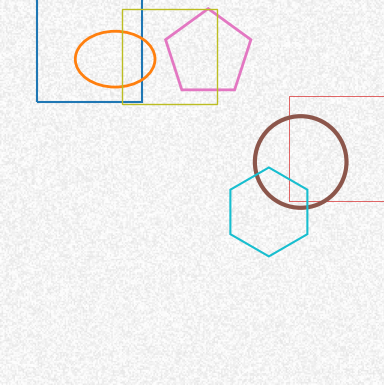[{"shape": "square", "thickness": 1.5, "radius": 0.68, "center": [0.232, 0.871]}, {"shape": "oval", "thickness": 2, "radius": 0.52, "center": [0.299, 0.846]}, {"shape": "square", "thickness": 0.5, "radius": 0.69, "center": [0.887, 0.614]}, {"shape": "circle", "thickness": 3, "radius": 0.59, "center": [0.781, 0.579]}, {"shape": "pentagon", "thickness": 2, "radius": 0.58, "center": [0.541, 0.861]}, {"shape": "square", "thickness": 1, "radius": 0.62, "center": [0.44, 0.853]}, {"shape": "hexagon", "thickness": 1.5, "radius": 0.58, "center": [0.698, 0.45]}]